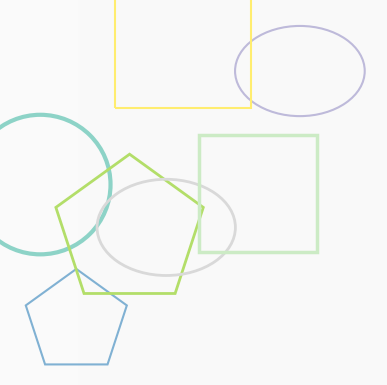[{"shape": "circle", "thickness": 3, "radius": 0.91, "center": [0.104, 0.521]}, {"shape": "oval", "thickness": 1.5, "radius": 0.84, "center": [0.774, 0.815]}, {"shape": "pentagon", "thickness": 1.5, "radius": 0.69, "center": [0.197, 0.164]}, {"shape": "pentagon", "thickness": 2, "radius": 1.0, "center": [0.334, 0.399]}, {"shape": "oval", "thickness": 2, "radius": 0.89, "center": [0.429, 0.409]}, {"shape": "square", "thickness": 2.5, "radius": 0.76, "center": [0.666, 0.497]}, {"shape": "square", "thickness": 1.5, "radius": 0.88, "center": [0.471, 0.896]}]